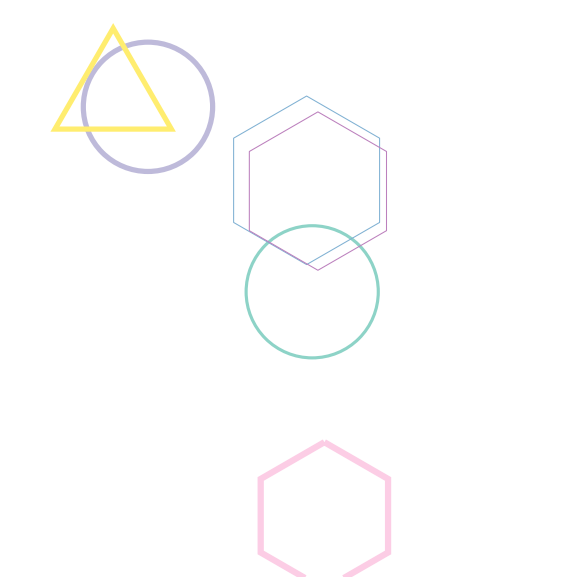[{"shape": "circle", "thickness": 1.5, "radius": 0.57, "center": [0.541, 0.494]}, {"shape": "circle", "thickness": 2.5, "radius": 0.56, "center": [0.256, 0.814]}, {"shape": "hexagon", "thickness": 0.5, "radius": 0.73, "center": [0.531, 0.687]}, {"shape": "hexagon", "thickness": 3, "radius": 0.64, "center": [0.562, 0.106]}, {"shape": "hexagon", "thickness": 0.5, "radius": 0.69, "center": [0.551, 0.668]}, {"shape": "triangle", "thickness": 2.5, "radius": 0.58, "center": [0.196, 0.834]}]